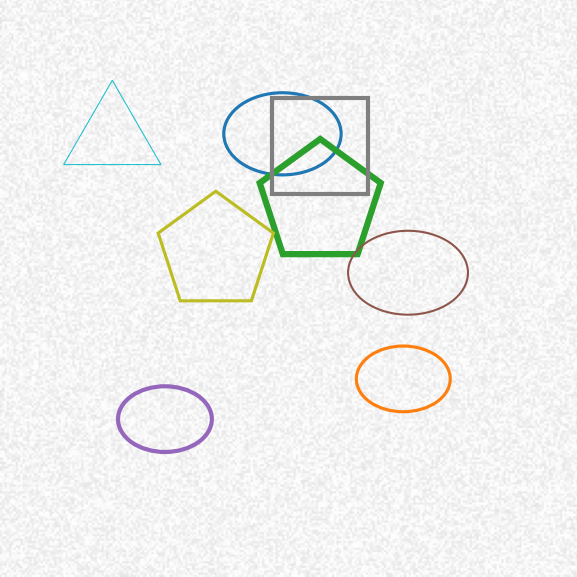[{"shape": "oval", "thickness": 1.5, "radius": 0.51, "center": [0.489, 0.767]}, {"shape": "oval", "thickness": 1.5, "radius": 0.41, "center": [0.698, 0.343]}, {"shape": "pentagon", "thickness": 3, "radius": 0.55, "center": [0.554, 0.648]}, {"shape": "oval", "thickness": 2, "radius": 0.41, "center": [0.286, 0.273]}, {"shape": "oval", "thickness": 1, "radius": 0.52, "center": [0.707, 0.527]}, {"shape": "square", "thickness": 2, "radius": 0.41, "center": [0.554, 0.746]}, {"shape": "pentagon", "thickness": 1.5, "radius": 0.52, "center": [0.374, 0.563]}, {"shape": "triangle", "thickness": 0.5, "radius": 0.49, "center": [0.194, 0.763]}]